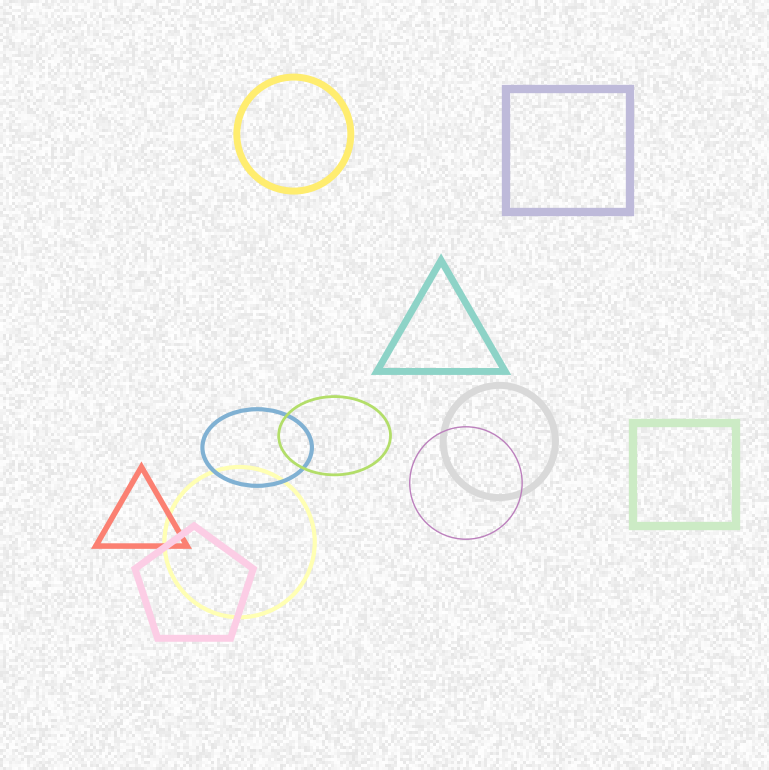[{"shape": "triangle", "thickness": 2.5, "radius": 0.48, "center": [0.573, 0.566]}, {"shape": "circle", "thickness": 1.5, "radius": 0.49, "center": [0.311, 0.296]}, {"shape": "square", "thickness": 3, "radius": 0.4, "center": [0.737, 0.805]}, {"shape": "triangle", "thickness": 2, "radius": 0.34, "center": [0.184, 0.325]}, {"shape": "oval", "thickness": 1.5, "radius": 0.36, "center": [0.334, 0.419]}, {"shape": "oval", "thickness": 1, "radius": 0.36, "center": [0.435, 0.434]}, {"shape": "pentagon", "thickness": 2.5, "radius": 0.4, "center": [0.252, 0.236]}, {"shape": "circle", "thickness": 2.5, "radius": 0.36, "center": [0.648, 0.427]}, {"shape": "circle", "thickness": 0.5, "radius": 0.37, "center": [0.605, 0.373]}, {"shape": "square", "thickness": 3, "radius": 0.33, "center": [0.889, 0.384]}, {"shape": "circle", "thickness": 2.5, "radius": 0.37, "center": [0.382, 0.826]}]